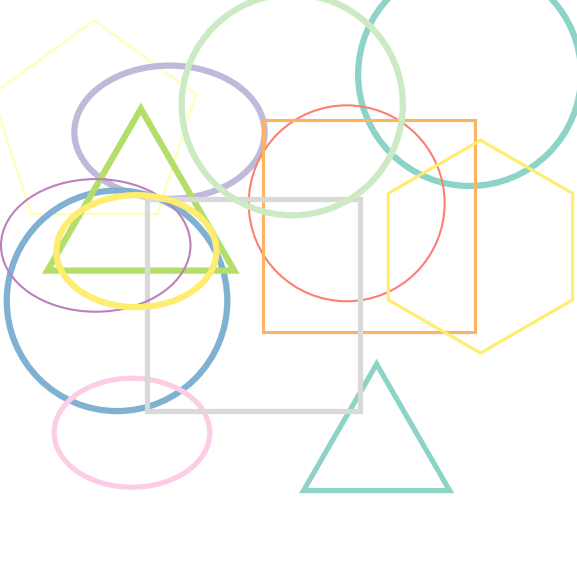[{"shape": "triangle", "thickness": 2.5, "radius": 0.73, "center": [0.652, 0.223]}, {"shape": "circle", "thickness": 3, "radius": 0.97, "center": [0.813, 0.87]}, {"shape": "pentagon", "thickness": 1, "radius": 0.93, "center": [0.163, 0.778]}, {"shape": "oval", "thickness": 3, "radius": 0.82, "center": [0.294, 0.77]}, {"shape": "circle", "thickness": 1, "radius": 0.85, "center": [0.6, 0.647]}, {"shape": "circle", "thickness": 3, "radius": 0.95, "center": [0.203, 0.478]}, {"shape": "square", "thickness": 1.5, "radius": 0.92, "center": [0.639, 0.608]}, {"shape": "triangle", "thickness": 3, "radius": 0.93, "center": [0.244, 0.624]}, {"shape": "oval", "thickness": 2.5, "radius": 0.67, "center": [0.229, 0.25]}, {"shape": "square", "thickness": 2.5, "radius": 0.92, "center": [0.439, 0.471]}, {"shape": "oval", "thickness": 1, "radius": 0.82, "center": [0.166, 0.574]}, {"shape": "circle", "thickness": 3, "radius": 0.96, "center": [0.506, 0.818]}, {"shape": "hexagon", "thickness": 1.5, "radius": 0.92, "center": [0.832, 0.572]}, {"shape": "oval", "thickness": 3, "radius": 0.69, "center": [0.236, 0.564]}]